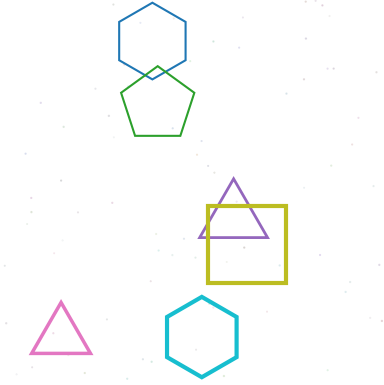[{"shape": "hexagon", "thickness": 1.5, "radius": 0.5, "center": [0.396, 0.893]}, {"shape": "pentagon", "thickness": 1.5, "radius": 0.5, "center": [0.41, 0.728]}, {"shape": "triangle", "thickness": 2, "radius": 0.51, "center": [0.607, 0.434]}, {"shape": "triangle", "thickness": 2.5, "radius": 0.44, "center": [0.159, 0.126]}, {"shape": "square", "thickness": 3, "radius": 0.5, "center": [0.642, 0.365]}, {"shape": "hexagon", "thickness": 3, "radius": 0.52, "center": [0.524, 0.125]}]